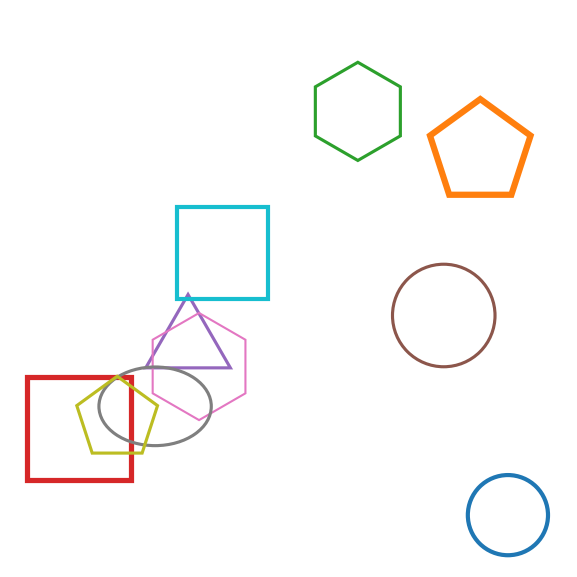[{"shape": "circle", "thickness": 2, "radius": 0.35, "center": [0.88, 0.107]}, {"shape": "pentagon", "thickness": 3, "radius": 0.46, "center": [0.832, 0.736]}, {"shape": "hexagon", "thickness": 1.5, "radius": 0.42, "center": [0.62, 0.806]}, {"shape": "square", "thickness": 2.5, "radius": 0.45, "center": [0.137, 0.257]}, {"shape": "triangle", "thickness": 1.5, "radius": 0.42, "center": [0.326, 0.404]}, {"shape": "circle", "thickness": 1.5, "radius": 0.44, "center": [0.768, 0.453]}, {"shape": "hexagon", "thickness": 1, "radius": 0.46, "center": [0.345, 0.364]}, {"shape": "oval", "thickness": 1.5, "radius": 0.49, "center": [0.269, 0.296]}, {"shape": "pentagon", "thickness": 1.5, "radius": 0.37, "center": [0.203, 0.274]}, {"shape": "square", "thickness": 2, "radius": 0.4, "center": [0.386, 0.561]}]